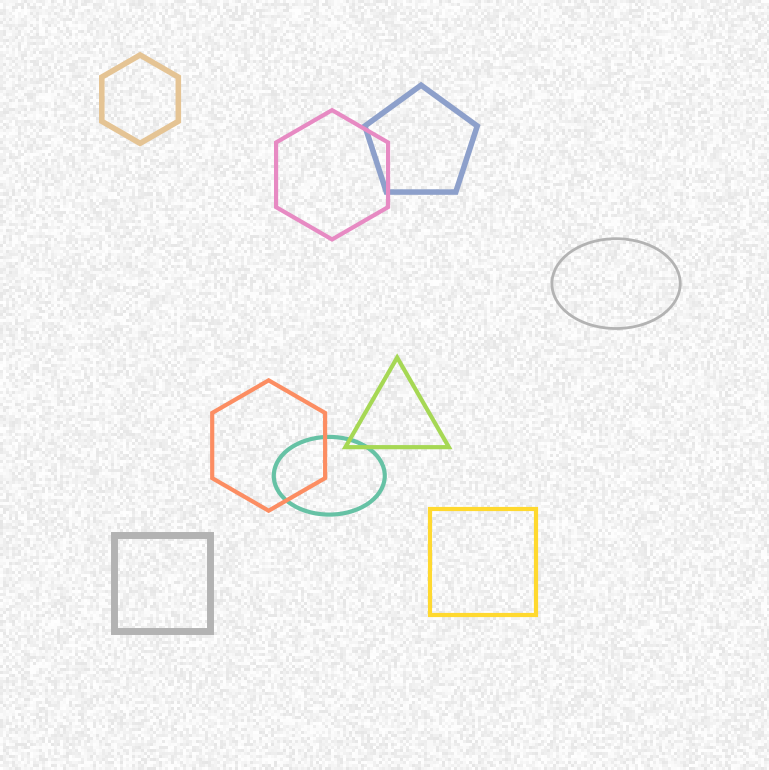[{"shape": "oval", "thickness": 1.5, "radius": 0.36, "center": [0.428, 0.382]}, {"shape": "hexagon", "thickness": 1.5, "radius": 0.42, "center": [0.349, 0.421]}, {"shape": "pentagon", "thickness": 2, "radius": 0.38, "center": [0.547, 0.813]}, {"shape": "hexagon", "thickness": 1.5, "radius": 0.42, "center": [0.431, 0.773]}, {"shape": "triangle", "thickness": 1.5, "radius": 0.39, "center": [0.516, 0.458]}, {"shape": "square", "thickness": 1.5, "radius": 0.34, "center": [0.627, 0.27]}, {"shape": "hexagon", "thickness": 2, "radius": 0.29, "center": [0.182, 0.871]}, {"shape": "square", "thickness": 2.5, "radius": 0.31, "center": [0.211, 0.242]}, {"shape": "oval", "thickness": 1, "radius": 0.42, "center": [0.8, 0.632]}]